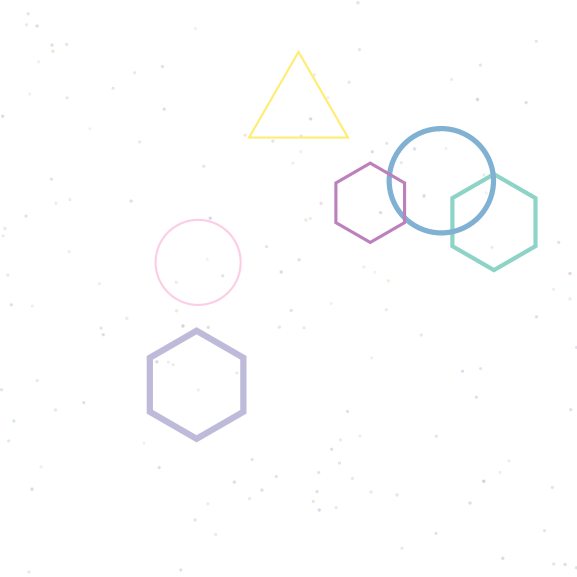[{"shape": "hexagon", "thickness": 2, "radius": 0.42, "center": [0.855, 0.614]}, {"shape": "hexagon", "thickness": 3, "radius": 0.47, "center": [0.34, 0.333]}, {"shape": "circle", "thickness": 2.5, "radius": 0.45, "center": [0.764, 0.686]}, {"shape": "circle", "thickness": 1, "radius": 0.37, "center": [0.343, 0.545]}, {"shape": "hexagon", "thickness": 1.5, "radius": 0.34, "center": [0.641, 0.648]}, {"shape": "triangle", "thickness": 1, "radius": 0.49, "center": [0.517, 0.81]}]